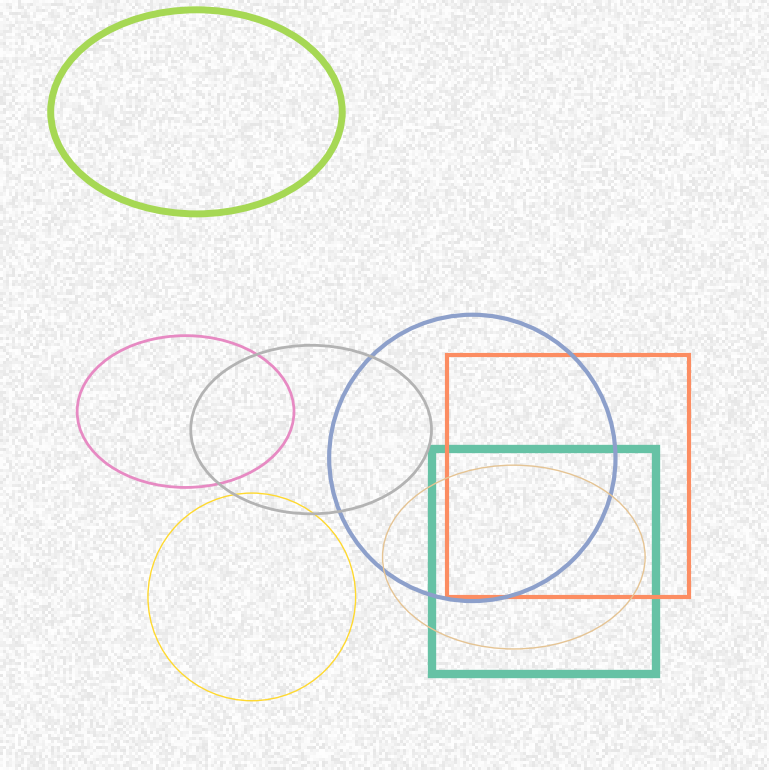[{"shape": "square", "thickness": 3, "radius": 0.73, "center": [0.707, 0.271]}, {"shape": "square", "thickness": 1.5, "radius": 0.79, "center": [0.738, 0.382]}, {"shape": "circle", "thickness": 1.5, "radius": 0.93, "center": [0.613, 0.405]}, {"shape": "oval", "thickness": 1, "radius": 0.7, "center": [0.241, 0.466]}, {"shape": "oval", "thickness": 2.5, "radius": 0.95, "center": [0.255, 0.855]}, {"shape": "circle", "thickness": 0.5, "radius": 0.67, "center": [0.327, 0.225]}, {"shape": "oval", "thickness": 0.5, "radius": 0.85, "center": [0.667, 0.277]}, {"shape": "oval", "thickness": 1, "radius": 0.78, "center": [0.404, 0.442]}]